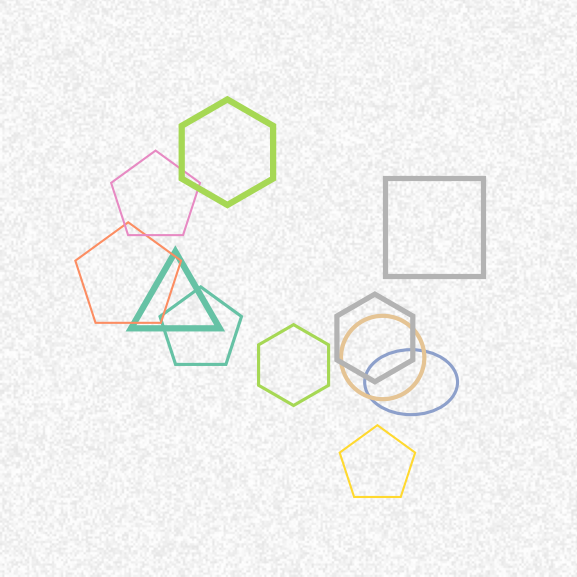[{"shape": "triangle", "thickness": 3, "radius": 0.44, "center": [0.304, 0.475]}, {"shape": "pentagon", "thickness": 1.5, "radius": 0.37, "center": [0.348, 0.428]}, {"shape": "pentagon", "thickness": 1, "radius": 0.48, "center": [0.222, 0.518]}, {"shape": "oval", "thickness": 1.5, "radius": 0.4, "center": [0.712, 0.337]}, {"shape": "pentagon", "thickness": 1, "radius": 0.4, "center": [0.269, 0.657]}, {"shape": "hexagon", "thickness": 1.5, "radius": 0.35, "center": [0.508, 0.367]}, {"shape": "hexagon", "thickness": 3, "radius": 0.46, "center": [0.394, 0.736]}, {"shape": "pentagon", "thickness": 1, "radius": 0.34, "center": [0.654, 0.194]}, {"shape": "circle", "thickness": 2, "radius": 0.36, "center": [0.663, 0.38]}, {"shape": "square", "thickness": 2.5, "radius": 0.43, "center": [0.752, 0.606]}, {"shape": "hexagon", "thickness": 2.5, "radius": 0.38, "center": [0.649, 0.414]}]